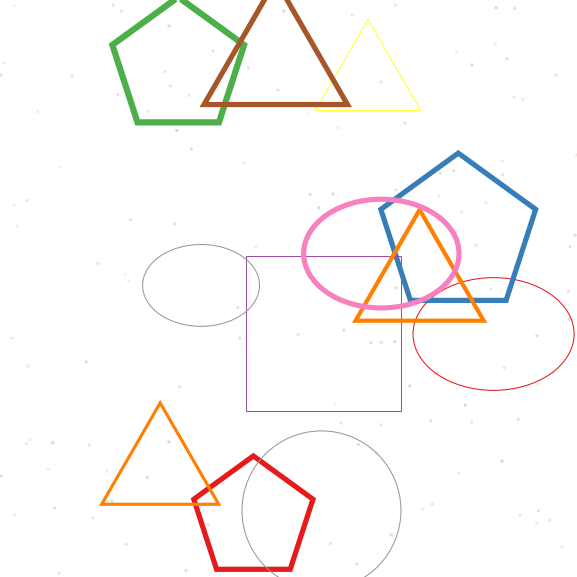[{"shape": "pentagon", "thickness": 2.5, "radius": 0.54, "center": [0.439, 0.101]}, {"shape": "oval", "thickness": 0.5, "radius": 0.7, "center": [0.855, 0.421]}, {"shape": "pentagon", "thickness": 2.5, "radius": 0.7, "center": [0.794, 0.593]}, {"shape": "pentagon", "thickness": 3, "radius": 0.6, "center": [0.309, 0.884]}, {"shape": "square", "thickness": 0.5, "radius": 0.67, "center": [0.56, 0.421]}, {"shape": "triangle", "thickness": 1.5, "radius": 0.58, "center": [0.277, 0.184]}, {"shape": "triangle", "thickness": 2, "radius": 0.64, "center": [0.727, 0.508]}, {"shape": "triangle", "thickness": 0.5, "radius": 0.53, "center": [0.637, 0.86]}, {"shape": "triangle", "thickness": 2.5, "radius": 0.72, "center": [0.477, 0.89]}, {"shape": "oval", "thickness": 2.5, "radius": 0.67, "center": [0.66, 0.56]}, {"shape": "oval", "thickness": 0.5, "radius": 0.51, "center": [0.348, 0.505]}, {"shape": "circle", "thickness": 0.5, "radius": 0.69, "center": [0.557, 0.115]}]